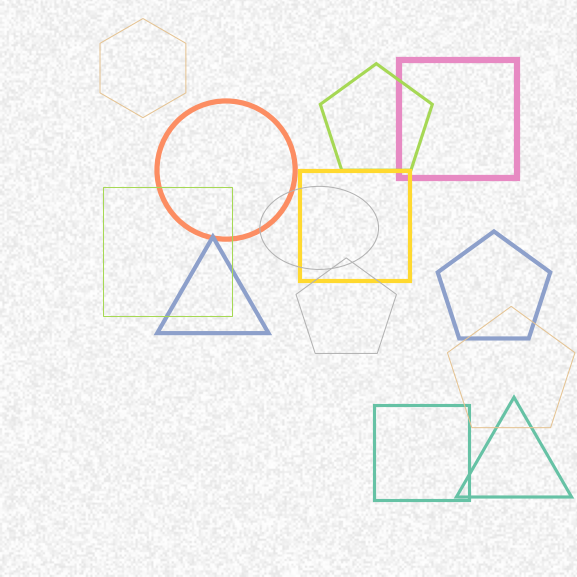[{"shape": "square", "thickness": 1.5, "radius": 0.41, "center": [0.73, 0.215]}, {"shape": "triangle", "thickness": 1.5, "radius": 0.58, "center": [0.89, 0.196]}, {"shape": "circle", "thickness": 2.5, "radius": 0.6, "center": [0.391, 0.705]}, {"shape": "triangle", "thickness": 2, "radius": 0.56, "center": [0.369, 0.478]}, {"shape": "pentagon", "thickness": 2, "radius": 0.51, "center": [0.855, 0.496]}, {"shape": "square", "thickness": 3, "radius": 0.51, "center": [0.793, 0.793]}, {"shape": "square", "thickness": 0.5, "radius": 0.56, "center": [0.291, 0.563]}, {"shape": "pentagon", "thickness": 1.5, "radius": 0.51, "center": [0.652, 0.787]}, {"shape": "square", "thickness": 2, "radius": 0.48, "center": [0.615, 0.608]}, {"shape": "hexagon", "thickness": 0.5, "radius": 0.43, "center": [0.248, 0.881]}, {"shape": "pentagon", "thickness": 0.5, "radius": 0.58, "center": [0.885, 0.353]}, {"shape": "pentagon", "thickness": 0.5, "radius": 0.46, "center": [0.6, 0.461]}, {"shape": "oval", "thickness": 0.5, "radius": 0.51, "center": [0.553, 0.605]}]